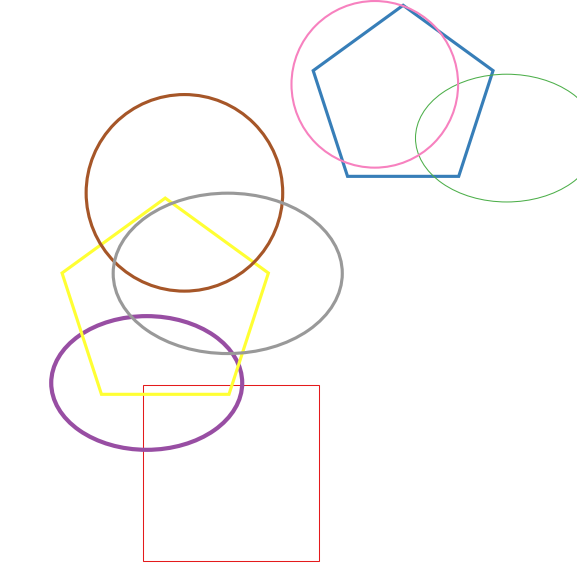[{"shape": "square", "thickness": 0.5, "radius": 0.76, "center": [0.4, 0.18]}, {"shape": "pentagon", "thickness": 1.5, "radius": 0.82, "center": [0.698, 0.826]}, {"shape": "oval", "thickness": 0.5, "radius": 0.79, "center": [0.877, 0.76]}, {"shape": "oval", "thickness": 2, "radius": 0.83, "center": [0.254, 0.336]}, {"shape": "pentagon", "thickness": 1.5, "radius": 0.94, "center": [0.286, 0.468]}, {"shape": "circle", "thickness": 1.5, "radius": 0.85, "center": [0.319, 0.665]}, {"shape": "circle", "thickness": 1, "radius": 0.72, "center": [0.649, 0.853]}, {"shape": "oval", "thickness": 1.5, "radius": 0.99, "center": [0.394, 0.526]}]